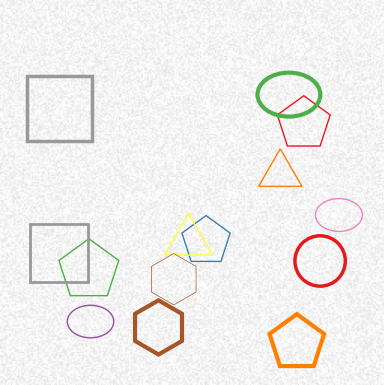[{"shape": "pentagon", "thickness": 1, "radius": 0.36, "center": [0.789, 0.679]}, {"shape": "circle", "thickness": 2.5, "radius": 0.33, "center": [0.831, 0.322]}, {"shape": "pentagon", "thickness": 1, "radius": 0.33, "center": [0.535, 0.374]}, {"shape": "pentagon", "thickness": 1, "radius": 0.41, "center": [0.231, 0.298]}, {"shape": "oval", "thickness": 3, "radius": 0.41, "center": [0.75, 0.754]}, {"shape": "oval", "thickness": 1, "radius": 0.3, "center": [0.235, 0.165]}, {"shape": "triangle", "thickness": 1, "radius": 0.33, "center": [0.728, 0.549]}, {"shape": "pentagon", "thickness": 3, "radius": 0.37, "center": [0.771, 0.11]}, {"shape": "triangle", "thickness": 1, "radius": 0.36, "center": [0.49, 0.373]}, {"shape": "hexagon", "thickness": 3, "radius": 0.35, "center": [0.412, 0.15]}, {"shape": "hexagon", "thickness": 0.5, "radius": 0.33, "center": [0.451, 0.275]}, {"shape": "oval", "thickness": 1, "radius": 0.3, "center": [0.88, 0.442]}, {"shape": "square", "thickness": 2, "radius": 0.38, "center": [0.154, 0.343]}, {"shape": "square", "thickness": 2.5, "radius": 0.42, "center": [0.154, 0.717]}]